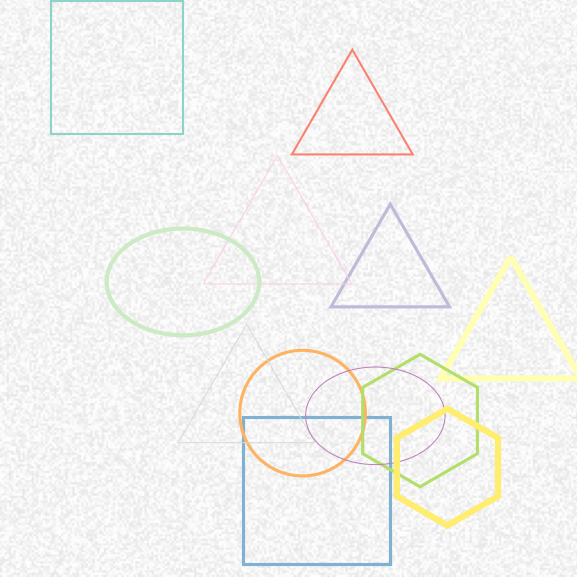[{"shape": "square", "thickness": 1, "radius": 0.57, "center": [0.203, 0.882]}, {"shape": "triangle", "thickness": 3, "radius": 0.7, "center": [0.884, 0.414]}, {"shape": "triangle", "thickness": 1.5, "radius": 0.59, "center": [0.676, 0.527]}, {"shape": "triangle", "thickness": 1, "radius": 0.6, "center": [0.61, 0.792]}, {"shape": "square", "thickness": 1.5, "radius": 0.64, "center": [0.549, 0.15]}, {"shape": "circle", "thickness": 1.5, "radius": 0.54, "center": [0.524, 0.284]}, {"shape": "hexagon", "thickness": 1.5, "radius": 0.57, "center": [0.727, 0.271]}, {"shape": "triangle", "thickness": 0.5, "radius": 0.74, "center": [0.481, 0.582]}, {"shape": "triangle", "thickness": 0.5, "radius": 0.68, "center": [0.427, 0.301]}, {"shape": "oval", "thickness": 0.5, "radius": 0.6, "center": [0.65, 0.279]}, {"shape": "oval", "thickness": 2, "radius": 0.66, "center": [0.317, 0.511]}, {"shape": "hexagon", "thickness": 3, "radius": 0.51, "center": [0.775, 0.19]}]